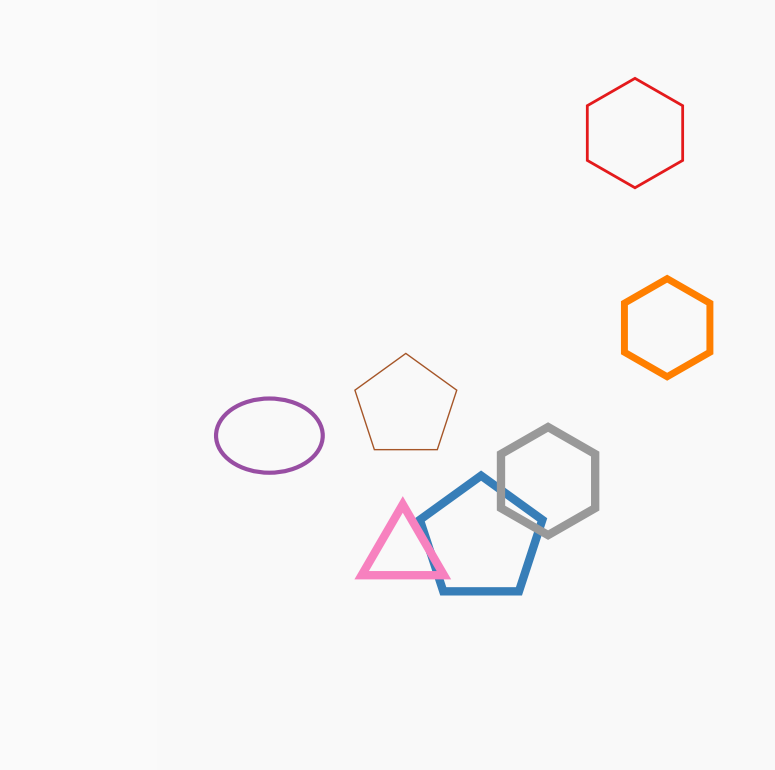[{"shape": "hexagon", "thickness": 1, "radius": 0.36, "center": [0.819, 0.827]}, {"shape": "pentagon", "thickness": 3, "radius": 0.42, "center": [0.621, 0.299]}, {"shape": "oval", "thickness": 1.5, "radius": 0.34, "center": [0.348, 0.434]}, {"shape": "hexagon", "thickness": 2.5, "radius": 0.32, "center": [0.861, 0.574]}, {"shape": "pentagon", "thickness": 0.5, "radius": 0.35, "center": [0.524, 0.472]}, {"shape": "triangle", "thickness": 3, "radius": 0.31, "center": [0.52, 0.284]}, {"shape": "hexagon", "thickness": 3, "radius": 0.35, "center": [0.707, 0.375]}]